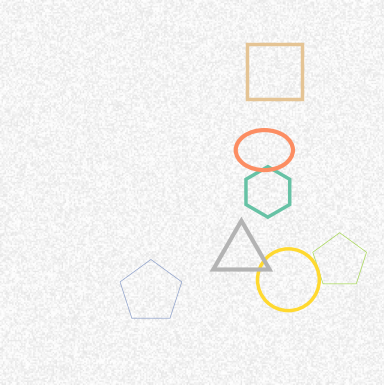[{"shape": "hexagon", "thickness": 2.5, "radius": 0.33, "center": [0.696, 0.502]}, {"shape": "oval", "thickness": 3, "radius": 0.37, "center": [0.687, 0.61]}, {"shape": "pentagon", "thickness": 0.5, "radius": 0.42, "center": [0.392, 0.242]}, {"shape": "pentagon", "thickness": 0.5, "radius": 0.37, "center": [0.882, 0.322]}, {"shape": "circle", "thickness": 2.5, "radius": 0.4, "center": [0.749, 0.273]}, {"shape": "square", "thickness": 2.5, "radius": 0.36, "center": [0.712, 0.815]}, {"shape": "triangle", "thickness": 3, "radius": 0.42, "center": [0.627, 0.342]}]